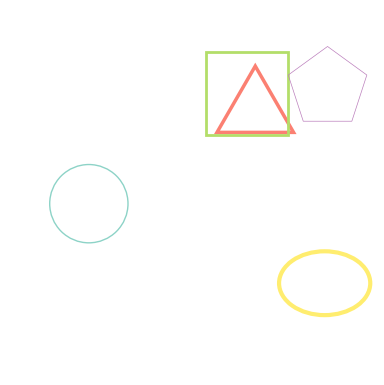[{"shape": "circle", "thickness": 1, "radius": 0.51, "center": [0.231, 0.471]}, {"shape": "triangle", "thickness": 2.5, "radius": 0.57, "center": [0.663, 0.714]}, {"shape": "square", "thickness": 2, "radius": 0.54, "center": [0.642, 0.757]}, {"shape": "pentagon", "thickness": 0.5, "radius": 0.54, "center": [0.851, 0.772]}, {"shape": "oval", "thickness": 3, "radius": 0.59, "center": [0.843, 0.264]}]